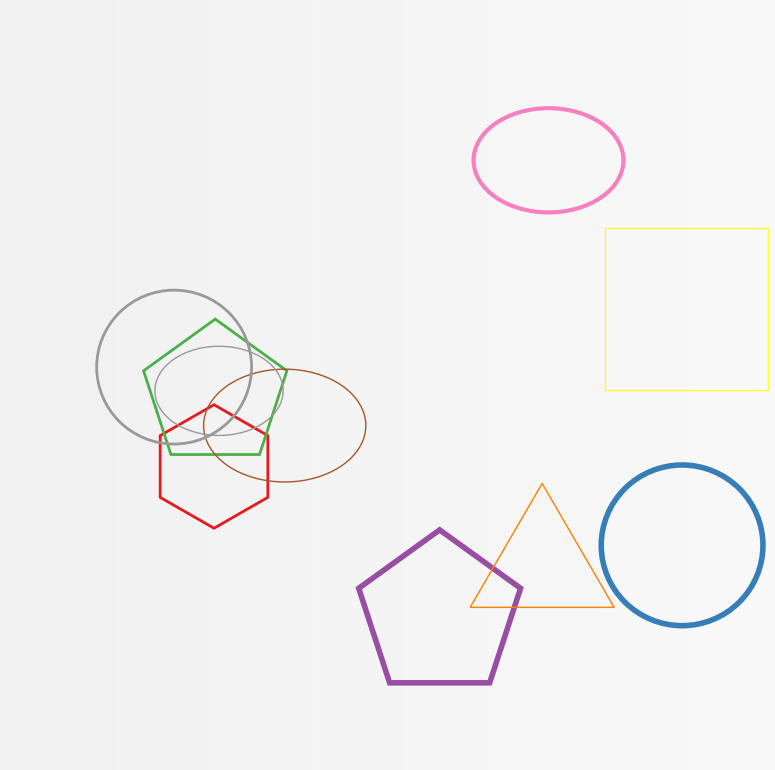[{"shape": "hexagon", "thickness": 1, "radius": 0.4, "center": [0.276, 0.394]}, {"shape": "circle", "thickness": 2, "radius": 0.52, "center": [0.88, 0.292]}, {"shape": "pentagon", "thickness": 1, "radius": 0.49, "center": [0.278, 0.488]}, {"shape": "pentagon", "thickness": 2, "radius": 0.55, "center": [0.567, 0.202]}, {"shape": "triangle", "thickness": 0.5, "radius": 0.54, "center": [0.7, 0.265]}, {"shape": "square", "thickness": 0.5, "radius": 0.52, "center": [0.886, 0.599]}, {"shape": "oval", "thickness": 0.5, "radius": 0.52, "center": [0.367, 0.447]}, {"shape": "oval", "thickness": 1.5, "radius": 0.48, "center": [0.708, 0.792]}, {"shape": "circle", "thickness": 1, "radius": 0.5, "center": [0.225, 0.523]}, {"shape": "oval", "thickness": 0.5, "radius": 0.41, "center": [0.283, 0.492]}]